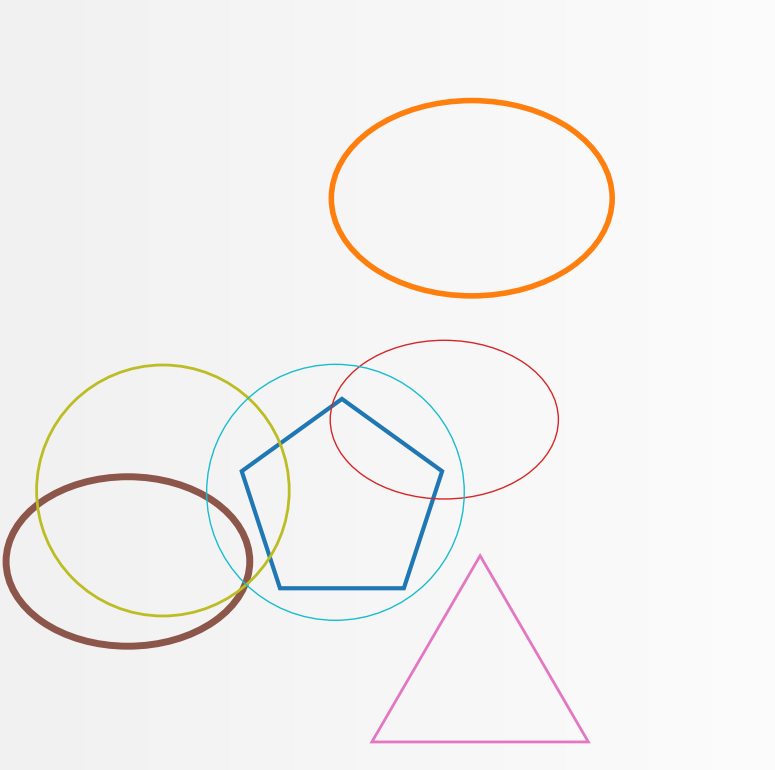[{"shape": "pentagon", "thickness": 1.5, "radius": 0.68, "center": [0.441, 0.346]}, {"shape": "oval", "thickness": 2, "radius": 0.91, "center": [0.609, 0.743]}, {"shape": "oval", "thickness": 0.5, "radius": 0.74, "center": [0.573, 0.455]}, {"shape": "oval", "thickness": 2.5, "radius": 0.79, "center": [0.165, 0.271]}, {"shape": "triangle", "thickness": 1, "radius": 0.81, "center": [0.62, 0.117]}, {"shape": "circle", "thickness": 1, "radius": 0.81, "center": [0.21, 0.363]}, {"shape": "circle", "thickness": 0.5, "radius": 0.83, "center": [0.433, 0.361]}]